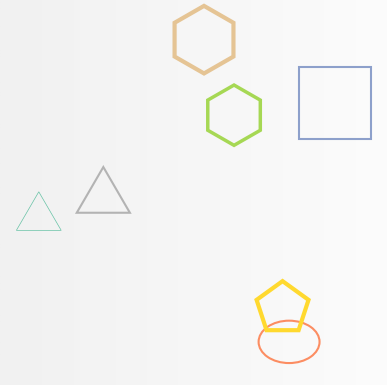[{"shape": "triangle", "thickness": 0.5, "radius": 0.33, "center": [0.1, 0.435]}, {"shape": "oval", "thickness": 1.5, "radius": 0.39, "center": [0.746, 0.112]}, {"shape": "square", "thickness": 1.5, "radius": 0.46, "center": [0.865, 0.733]}, {"shape": "hexagon", "thickness": 2.5, "radius": 0.39, "center": [0.604, 0.701]}, {"shape": "pentagon", "thickness": 3, "radius": 0.35, "center": [0.729, 0.199]}, {"shape": "hexagon", "thickness": 3, "radius": 0.44, "center": [0.526, 0.897]}, {"shape": "triangle", "thickness": 1.5, "radius": 0.4, "center": [0.267, 0.487]}]